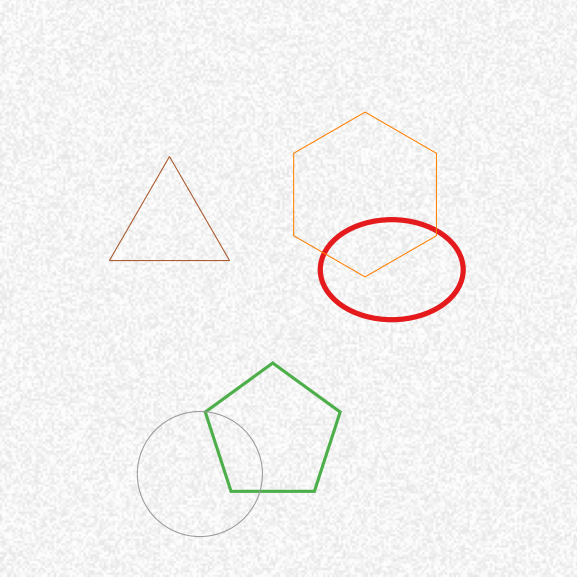[{"shape": "oval", "thickness": 2.5, "radius": 0.62, "center": [0.678, 0.532]}, {"shape": "pentagon", "thickness": 1.5, "radius": 0.61, "center": [0.472, 0.248]}, {"shape": "hexagon", "thickness": 0.5, "radius": 0.71, "center": [0.632, 0.662]}, {"shape": "triangle", "thickness": 0.5, "radius": 0.6, "center": [0.293, 0.608]}, {"shape": "circle", "thickness": 0.5, "radius": 0.54, "center": [0.346, 0.178]}]